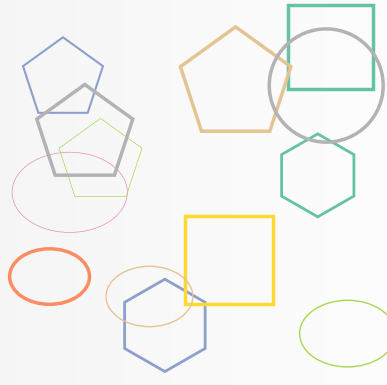[{"shape": "square", "thickness": 2.5, "radius": 0.55, "center": [0.854, 0.878]}, {"shape": "hexagon", "thickness": 2, "radius": 0.54, "center": [0.82, 0.545]}, {"shape": "oval", "thickness": 2.5, "radius": 0.52, "center": [0.128, 0.282]}, {"shape": "hexagon", "thickness": 2, "radius": 0.6, "center": [0.425, 0.155]}, {"shape": "pentagon", "thickness": 1.5, "radius": 0.54, "center": [0.163, 0.795]}, {"shape": "oval", "thickness": 0.5, "radius": 0.74, "center": [0.18, 0.5]}, {"shape": "pentagon", "thickness": 0.5, "radius": 0.56, "center": [0.259, 0.58]}, {"shape": "oval", "thickness": 1, "radius": 0.62, "center": [0.897, 0.134]}, {"shape": "square", "thickness": 2.5, "radius": 0.57, "center": [0.591, 0.324]}, {"shape": "pentagon", "thickness": 2.5, "radius": 0.75, "center": [0.608, 0.78]}, {"shape": "oval", "thickness": 1, "radius": 0.56, "center": [0.386, 0.23]}, {"shape": "circle", "thickness": 2.5, "radius": 0.74, "center": [0.842, 0.778]}, {"shape": "pentagon", "thickness": 2.5, "radius": 0.65, "center": [0.219, 0.65]}]